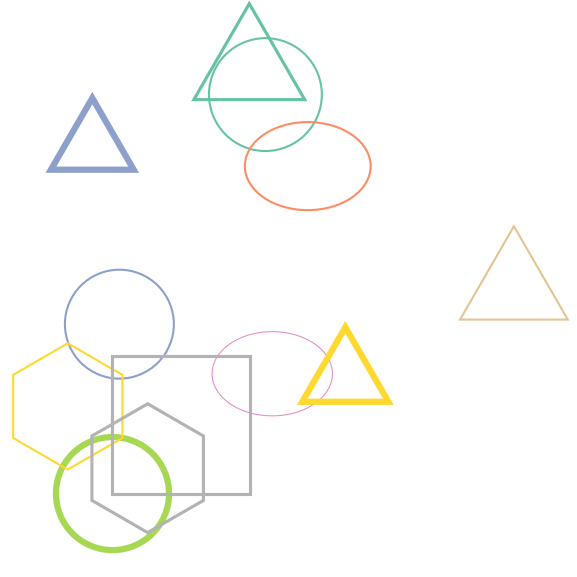[{"shape": "triangle", "thickness": 1.5, "radius": 0.55, "center": [0.432, 0.882]}, {"shape": "circle", "thickness": 1, "radius": 0.49, "center": [0.46, 0.835]}, {"shape": "oval", "thickness": 1, "radius": 0.54, "center": [0.533, 0.711]}, {"shape": "circle", "thickness": 1, "radius": 0.47, "center": [0.207, 0.438]}, {"shape": "triangle", "thickness": 3, "radius": 0.41, "center": [0.16, 0.747]}, {"shape": "oval", "thickness": 0.5, "radius": 0.52, "center": [0.471, 0.352]}, {"shape": "circle", "thickness": 3, "radius": 0.49, "center": [0.195, 0.144]}, {"shape": "hexagon", "thickness": 1, "radius": 0.55, "center": [0.117, 0.295]}, {"shape": "triangle", "thickness": 3, "radius": 0.43, "center": [0.598, 0.346]}, {"shape": "triangle", "thickness": 1, "radius": 0.54, "center": [0.89, 0.5]}, {"shape": "square", "thickness": 1.5, "radius": 0.6, "center": [0.313, 0.263]}, {"shape": "hexagon", "thickness": 1.5, "radius": 0.56, "center": [0.256, 0.188]}]